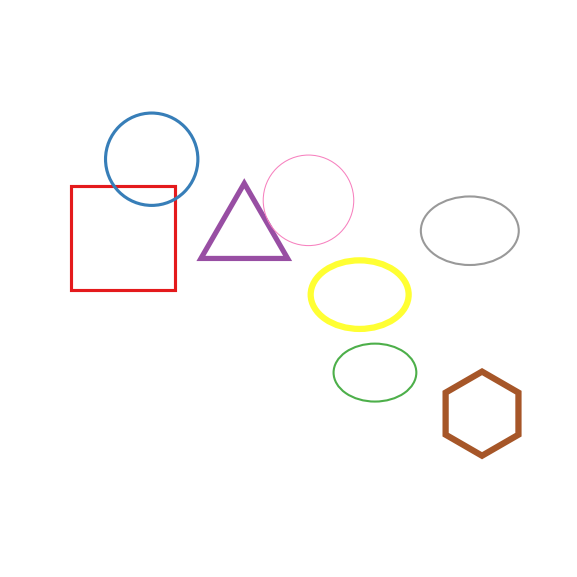[{"shape": "square", "thickness": 1.5, "radius": 0.45, "center": [0.212, 0.587]}, {"shape": "circle", "thickness": 1.5, "radius": 0.4, "center": [0.263, 0.723]}, {"shape": "oval", "thickness": 1, "radius": 0.36, "center": [0.649, 0.354]}, {"shape": "triangle", "thickness": 2.5, "radius": 0.43, "center": [0.423, 0.595]}, {"shape": "oval", "thickness": 3, "radius": 0.42, "center": [0.623, 0.489]}, {"shape": "hexagon", "thickness": 3, "radius": 0.36, "center": [0.835, 0.283]}, {"shape": "circle", "thickness": 0.5, "radius": 0.39, "center": [0.534, 0.652]}, {"shape": "oval", "thickness": 1, "radius": 0.42, "center": [0.814, 0.6]}]